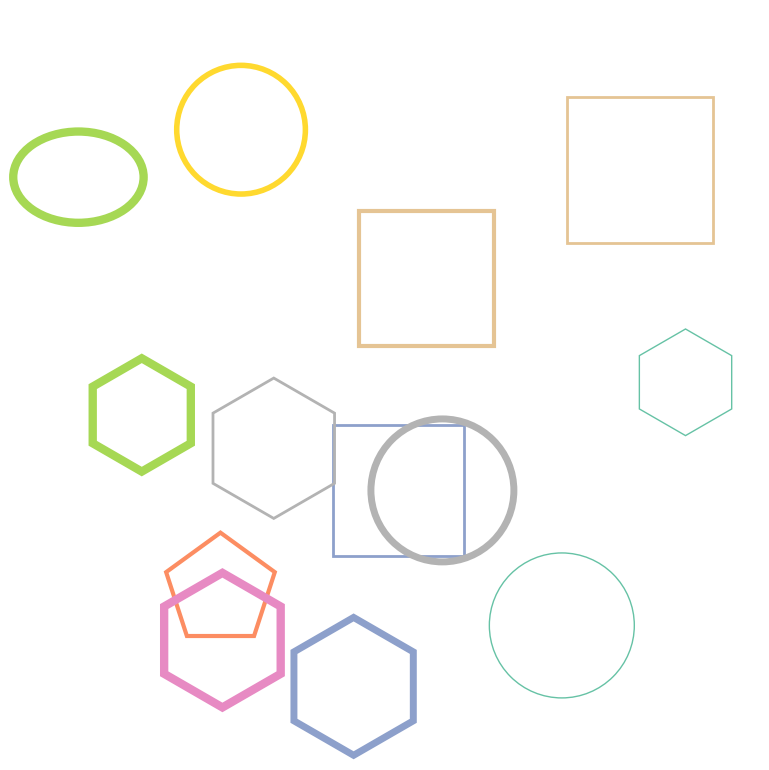[{"shape": "hexagon", "thickness": 0.5, "radius": 0.35, "center": [0.89, 0.504]}, {"shape": "circle", "thickness": 0.5, "radius": 0.47, "center": [0.73, 0.188]}, {"shape": "pentagon", "thickness": 1.5, "radius": 0.37, "center": [0.286, 0.234]}, {"shape": "hexagon", "thickness": 2.5, "radius": 0.45, "center": [0.459, 0.109]}, {"shape": "square", "thickness": 1, "radius": 0.43, "center": [0.518, 0.363]}, {"shape": "hexagon", "thickness": 3, "radius": 0.44, "center": [0.289, 0.169]}, {"shape": "oval", "thickness": 3, "radius": 0.42, "center": [0.102, 0.77]}, {"shape": "hexagon", "thickness": 3, "radius": 0.37, "center": [0.184, 0.461]}, {"shape": "circle", "thickness": 2, "radius": 0.42, "center": [0.313, 0.832]}, {"shape": "square", "thickness": 1.5, "radius": 0.44, "center": [0.554, 0.638]}, {"shape": "square", "thickness": 1, "radius": 0.47, "center": [0.831, 0.779]}, {"shape": "circle", "thickness": 2.5, "radius": 0.46, "center": [0.575, 0.363]}, {"shape": "hexagon", "thickness": 1, "radius": 0.46, "center": [0.356, 0.418]}]